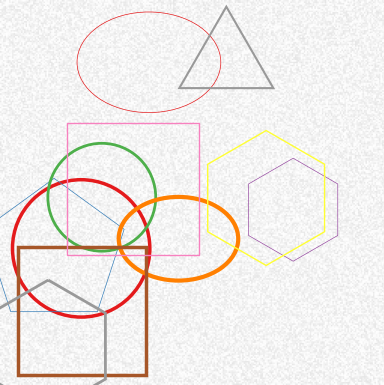[{"shape": "circle", "thickness": 2.5, "radius": 0.89, "center": [0.211, 0.355]}, {"shape": "oval", "thickness": 0.5, "radius": 0.93, "center": [0.387, 0.838]}, {"shape": "pentagon", "thickness": 0.5, "radius": 0.96, "center": [0.14, 0.345]}, {"shape": "circle", "thickness": 2, "radius": 0.7, "center": [0.264, 0.488]}, {"shape": "hexagon", "thickness": 0.5, "radius": 0.67, "center": [0.761, 0.455]}, {"shape": "oval", "thickness": 3, "radius": 0.78, "center": [0.464, 0.38]}, {"shape": "hexagon", "thickness": 1, "radius": 0.88, "center": [0.691, 0.486]}, {"shape": "square", "thickness": 2.5, "radius": 0.83, "center": [0.214, 0.192]}, {"shape": "square", "thickness": 1, "radius": 0.86, "center": [0.346, 0.509]}, {"shape": "triangle", "thickness": 1.5, "radius": 0.7, "center": [0.588, 0.842]}, {"shape": "hexagon", "thickness": 2, "radius": 0.86, "center": [0.125, 0.101]}]